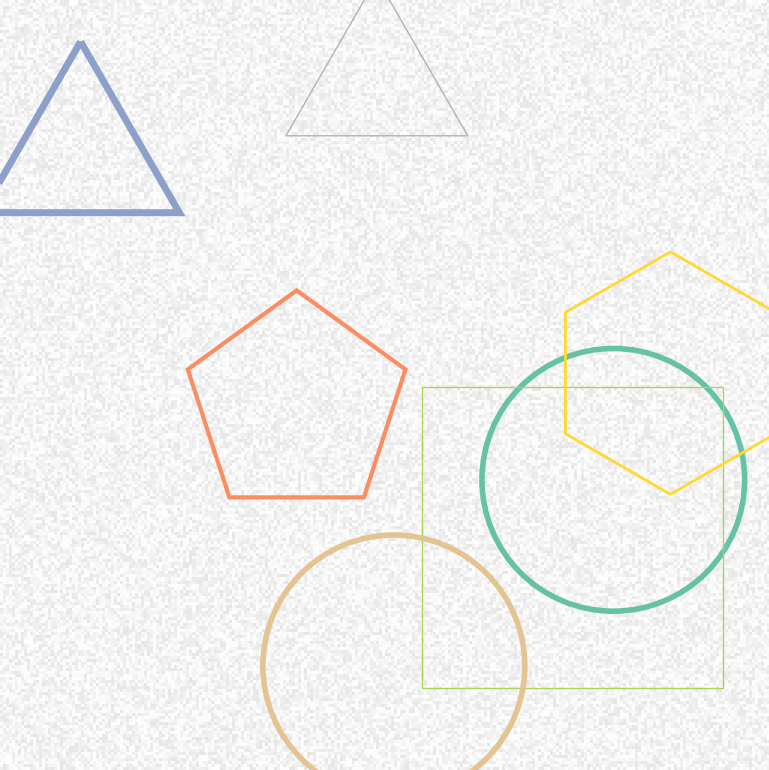[{"shape": "circle", "thickness": 2, "radius": 0.85, "center": [0.797, 0.377]}, {"shape": "pentagon", "thickness": 1.5, "radius": 0.74, "center": [0.385, 0.474]}, {"shape": "triangle", "thickness": 2.5, "radius": 0.74, "center": [0.105, 0.798]}, {"shape": "square", "thickness": 0.5, "radius": 0.98, "center": [0.743, 0.302]}, {"shape": "hexagon", "thickness": 1, "radius": 0.79, "center": [0.871, 0.516]}, {"shape": "circle", "thickness": 2, "radius": 0.85, "center": [0.511, 0.135]}, {"shape": "triangle", "thickness": 0.5, "radius": 0.68, "center": [0.489, 0.892]}]